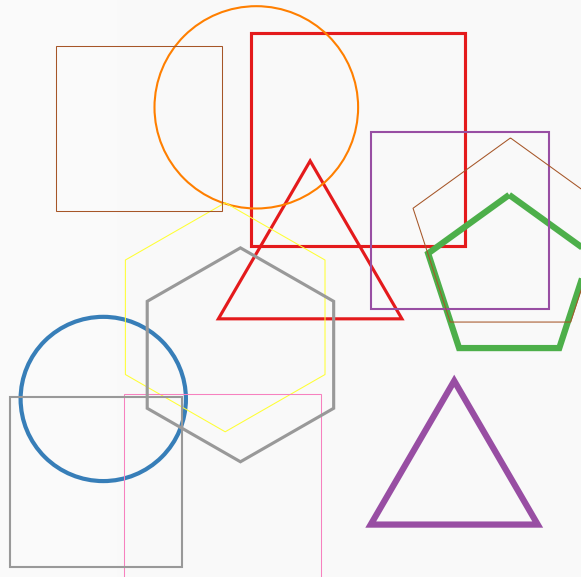[{"shape": "square", "thickness": 1.5, "radius": 0.92, "center": [0.616, 0.758]}, {"shape": "triangle", "thickness": 1.5, "radius": 0.91, "center": [0.534, 0.538]}, {"shape": "circle", "thickness": 2, "radius": 0.71, "center": [0.178, 0.308]}, {"shape": "pentagon", "thickness": 3, "radius": 0.73, "center": [0.876, 0.515]}, {"shape": "square", "thickness": 1, "radius": 0.77, "center": [0.792, 0.617]}, {"shape": "triangle", "thickness": 3, "radius": 0.83, "center": [0.781, 0.174]}, {"shape": "circle", "thickness": 1, "radius": 0.88, "center": [0.441, 0.813]}, {"shape": "hexagon", "thickness": 0.5, "radius": 0.99, "center": [0.387, 0.45]}, {"shape": "pentagon", "thickness": 0.5, "radius": 0.88, "center": [0.878, 0.584]}, {"shape": "square", "thickness": 0.5, "radius": 0.71, "center": [0.239, 0.776]}, {"shape": "square", "thickness": 0.5, "radius": 0.85, "center": [0.383, 0.147]}, {"shape": "square", "thickness": 1, "radius": 0.74, "center": [0.165, 0.164]}, {"shape": "hexagon", "thickness": 1.5, "radius": 0.93, "center": [0.414, 0.385]}]